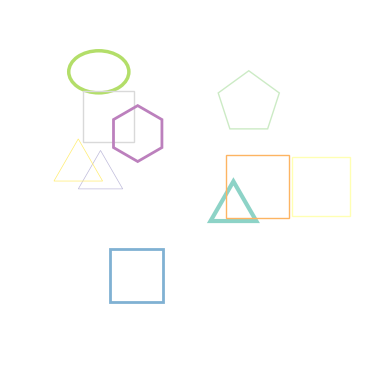[{"shape": "triangle", "thickness": 3, "radius": 0.34, "center": [0.606, 0.46]}, {"shape": "square", "thickness": 1, "radius": 0.38, "center": [0.834, 0.515]}, {"shape": "triangle", "thickness": 0.5, "radius": 0.33, "center": [0.261, 0.543]}, {"shape": "square", "thickness": 2, "radius": 0.34, "center": [0.355, 0.284]}, {"shape": "square", "thickness": 1, "radius": 0.41, "center": [0.668, 0.515]}, {"shape": "oval", "thickness": 2.5, "radius": 0.39, "center": [0.257, 0.813]}, {"shape": "square", "thickness": 1, "radius": 0.33, "center": [0.281, 0.699]}, {"shape": "hexagon", "thickness": 2, "radius": 0.36, "center": [0.358, 0.653]}, {"shape": "pentagon", "thickness": 1, "radius": 0.42, "center": [0.646, 0.733]}, {"shape": "triangle", "thickness": 0.5, "radius": 0.36, "center": [0.203, 0.566]}]